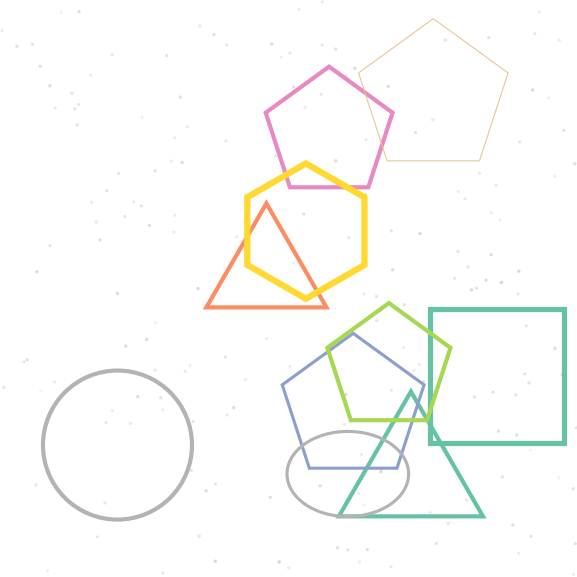[{"shape": "triangle", "thickness": 2, "radius": 0.72, "center": [0.712, 0.177]}, {"shape": "square", "thickness": 2.5, "radius": 0.58, "center": [0.86, 0.348]}, {"shape": "triangle", "thickness": 2, "radius": 0.6, "center": [0.461, 0.527]}, {"shape": "pentagon", "thickness": 1.5, "radius": 0.65, "center": [0.612, 0.293]}, {"shape": "pentagon", "thickness": 2, "radius": 0.58, "center": [0.57, 0.768]}, {"shape": "pentagon", "thickness": 2, "radius": 0.56, "center": [0.673, 0.362]}, {"shape": "hexagon", "thickness": 3, "radius": 0.59, "center": [0.53, 0.599]}, {"shape": "pentagon", "thickness": 0.5, "radius": 0.68, "center": [0.75, 0.831]}, {"shape": "circle", "thickness": 2, "radius": 0.65, "center": [0.203, 0.228]}, {"shape": "oval", "thickness": 1.5, "radius": 0.53, "center": [0.602, 0.178]}]